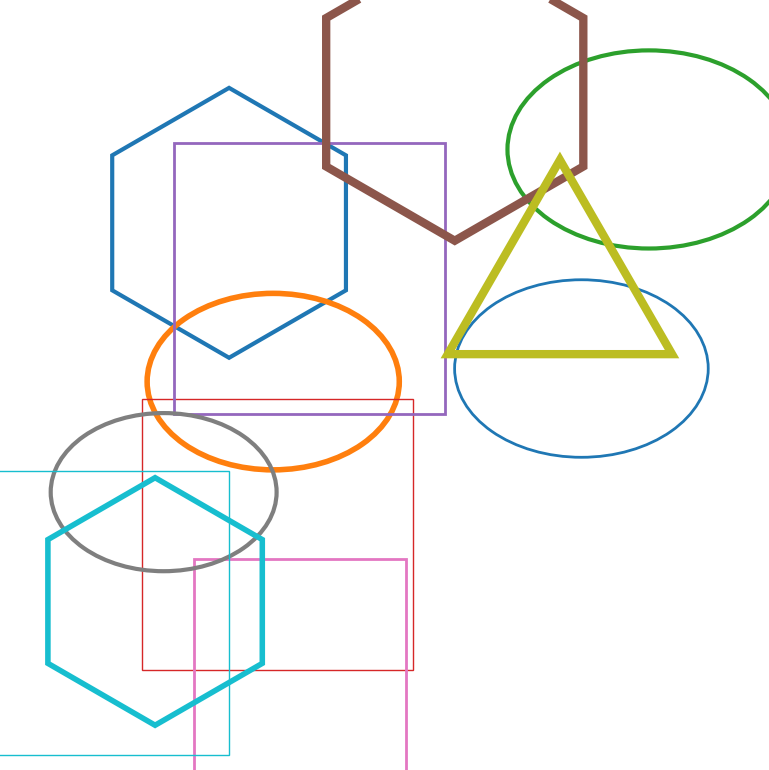[{"shape": "hexagon", "thickness": 1.5, "radius": 0.88, "center": [0.298, 0.711]}, {"shape": "oval", "thickness": 1, "radius": 0.82, "center": [0.755, 0.521]}, {"shape": "oval", "thickness": 2, "radius": 0.82, "center": [0.355, 0.504]}, {"shape": "oval", "thickness": 1.5, "radius": 0.92, "center": [0.843, 0.806]}, {"shape": "square", "thickness": 0.5, "radius": 0.88, "center": [0.36, 0.306]}, {"shape": "square", "thickness": 1, "radius": 0.88, "center": [0.402, 0.638]}, {"shape": "hexagon", "thickness": 3, "radius": 0.96, "center": [0.591, 0.88]}, {"shape": "square", "thickness": 1, "radius": 0.69, "center": [0.39, 0.137]}, {"shape": "oval", "thickness": 1.5, "radius": 0.73, "center": [0.213, 0.361]}, {"shape": "triangle", "thickness": 3, "radius": 0.84, "center": [0.727, 0.624]}, {"shape": "square", "thickness": 0.5, "radius": 0.92, "center": [0.113, 0.204]}, {"shape": "hexagon", "thickness": 2, "radius": 0.8, "center": [0.201, 0.219]}]